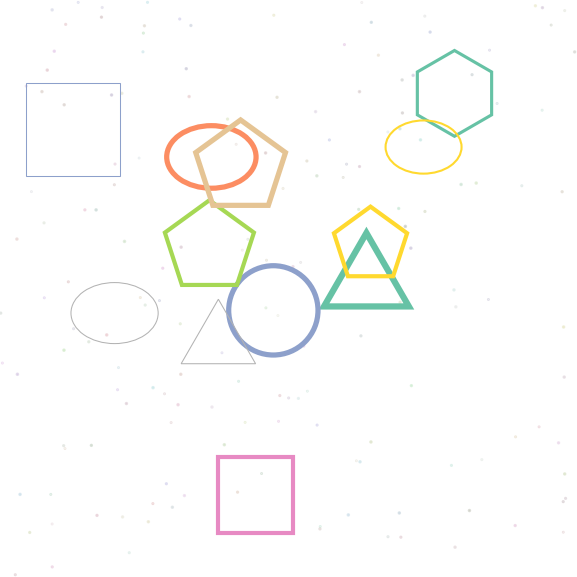[{"shape": "hexagon", "thickness": 1.5, "radius": 0.37, "center": [0.787, 0.837]}, {"shape": "triangle", "thickness": 3, "radius": 0.42, "center": [0.635, 0.511]}, {"shape": "oval", "thickness": 2.5, "radius": 0.39, "center": [0.366, 0.727]}, {"shape": "circle", "thickness": 2.5, "radius": 0.39, "center": [0.473, 0.462]}, {"shape": "square", "thickness": 0.5, "radius": 0.4, "center": [0.127, 0.775]}, {"shape": "square", "thickness": 2, "radius": 0.33, "center": [0.442, 0.142]}, {"shape": "pentagon", "thickness": 2, "radius": 0.41, "center": [0.363, 0.571]}, {"shape": "pentagon", "thickness": 2, "radius": 0.33, "center": [0.642, 0.575]}, {"shape": "oval", "thickness": 1, "radius": 0.33, "center": [0.733, 0.745]}, {"shape": "pentagon", "thickness": 2.5, "radius": 0.41, "center": [0.417, 0.71]}, {"shape": "triangle", "thickness": 0.5, "radius": 0.37, "center": [0.378, 0.407]}, {"shape": "oval", "thickness": 0.5, "radius": 0.38, "center": [0.198, 0.457]}]